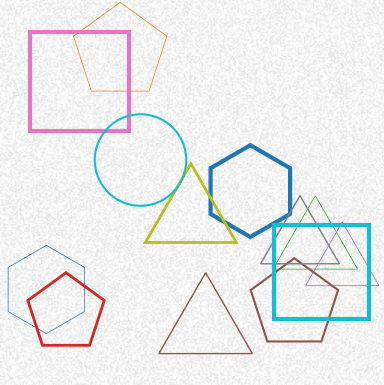[{"shape": "hexagon", "thickness": 3, "radius": 0.6, "center": [0.65, 0.504]}, {"shape": "hexagon", "thickness": 0.5, "radius": 0.57, "center": [0.12, 0.248]}, {"shape": "pentagon", "thickness": 0.5, "radius": 0.64, "center": [0.312, 0.867]}, {"shape": "triangle", "thickness": 0.5, "radius": 0.64, "center": [0.819, 0.365]}, {"shape": "pentagon", "thickness": 2, "radius": 0.52, "center": [0.172, 0.187]}, {"shape": "triangle", "thickness": 0.5, "radius": 0.55, "center": [0.889, 0.313]}, {"shape": "triangle", "thickness": 1, "radius": 0.7, "center": [0.534, 0.152]}, {"shape": "pentagon", "thickness": 1.5, "radius": 0.6, "center": [0.765, 0.21]}, {"shape": "square", "thickness": 3, "radius": 0.64, "center": [0.207, 0.789]}, {"shape": "triangle", "thickness": 1, "radius": 0.59, "center": [0.779, 0.374]}, {"shape": "triangle", "thickness": 2, "radius": 0.68, "center": [0.496, 0.438]}, {"shape": "square", "thickness": 3, "radius": 0.61, "center": [0.835, 0.293]}, {"shape": "circle", "thickness": 1.5, "radius": 0.59, "center": [0.365, 0.584]}]